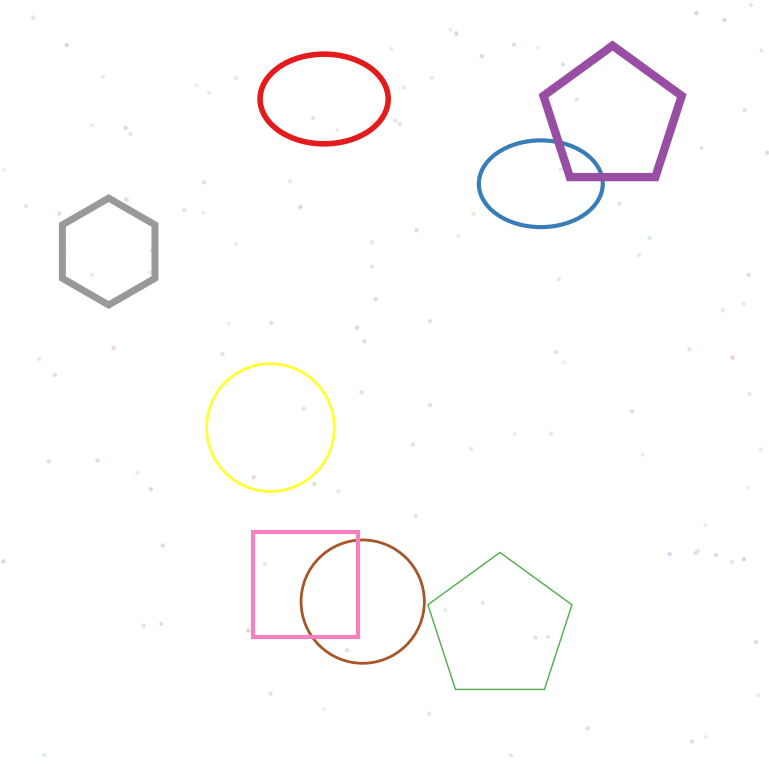[{"shape": "oval", "thickness": 2, "radius": 0.42, "center": [0.421, 0.871]}, {"shape": "oval", "thickness": 1.5, "radius": 0.4, "center": [0.702, 0.761]}, {"shape": "pentagon", "thickness": 0.5, "radius": 0.49, "center": [0.649, 0.184]}, {"shape": "pentagon", "thickness": 3, "radius": 0.47, "center": [0.796, 0.846]}, {"shape": "circle", "thickness": 1, "radius": 0.41, "center": [0.351, 0.445]}, {"shape": "circle", "thickness": 1, "radius": 0.4, "center": [0.471, 0.219]}, {"shape": "square", "thickness": 1.5, "radius": 0.34, "center": [0.397, 0.241]}, {"shape": "hexagon", "thickness": 2.5, "radius": 0.35, "center": [0.141, 0.673]}]